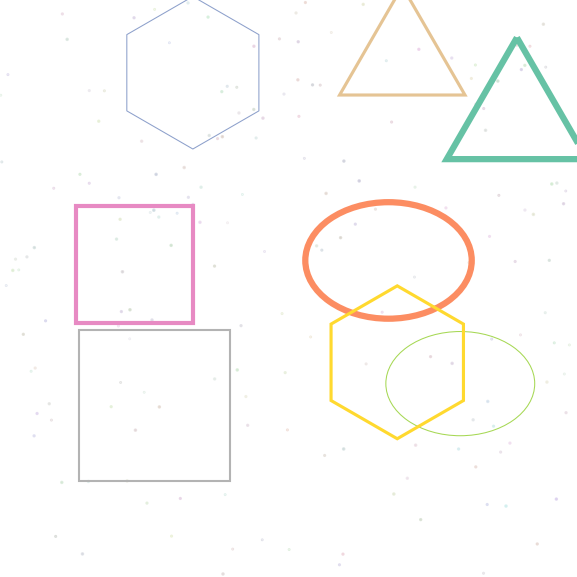[{"shape": "triangle", "thickness": 3, "radius": 0.7, "center": [0.895, 0.794]}, {"shape": "oval", "thickness": 3, "radius": 0.72, "center": [0.673, 0.548]}, {"shape": "hexagon", "thickness": 0.5, "radius": 0.66, "center": [0.334, 0.873]}, {"shape": "square", "thickness": 2, "radius": 0.51, "center": [0.233, 0.542]}, {"shape": "oval", "thickness": 0.5, "radius": 0.64, "center": [0.797, 0.335]}, {"shape": "hexagon", "thickness": 1.5, "radius": 0.66, "center": [0.688, 0.372]}, {"shape": "triangle", "thickness": 1.5, "radius": 0.63, "center": [0.697, 0.897]}, {"shape": "square", "thickness": 1, "radius": 0.65, "center": [0.268, 0.297]}]